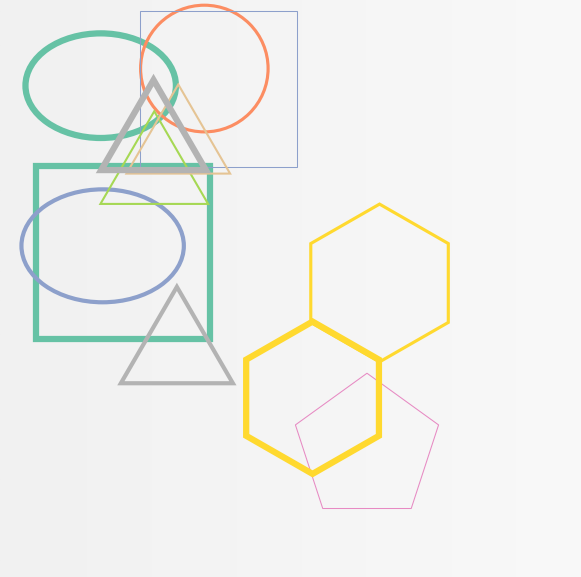[{"shape": "square", "thickness": 3, "radius": 0.75, "center": [0.211, 0.562]}, {"shape": "oval", "thickness": 3, "radius": 0.65, "center": [0.173, 0.851]}, {"shape": "circle", "thickness": 1.5, "radius": 0.55, "center": [0.352, 0.88]}, {"shape": "square", "thickness": 0.5, "radius": 0.68, "center": [0.377, 0.844]}, {"shape": "oval", "thickness": 2, "radius": 0.7, "center": [0.177, 0.573]}, {"shape": "pentagon", "thickness": 0.5, "radius": 0.65, "center": [0.631, 0.223]}, {"shape": "triangle", "thickness": 1, "radius": 0.53, "center": [0.265, 0.699]}, {"shape": "hexagon", "thickness": 3, "radius": 0.66, "center": [0.538, 0.31]}, {"shape": "hexagon", "thickness": 1.5, "radius": 0.68, "center": [0.653, 0.509]}, {"shape": "triangle", "thickness": 1, "radius": 0.51, "center": [0.307, 0.75]}, {"shape": "triangle", "thickness": 2, "radius": 0.56, "center": [0.304, 0.391]}, {"shape": "triangle", "thickness": 3, "radius": 0.52, "center": [0.264, 0.757]}]